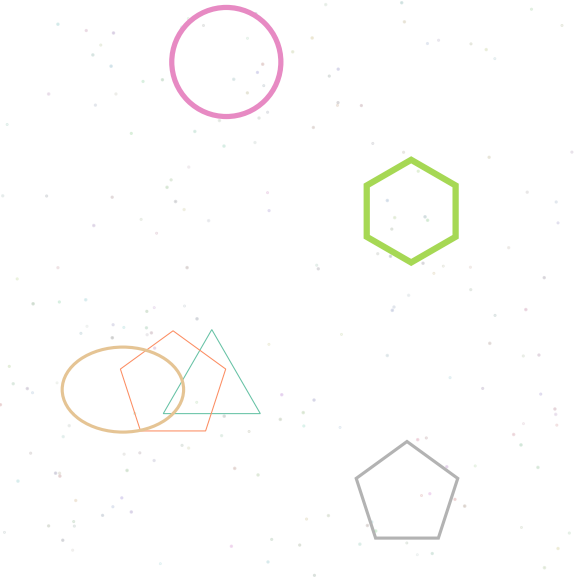[{"shape": "triangle", "thickness": 0.5, "radius": 0.49, "center": [0.367, 0.331]}, {"shape": "pentagon", "thickness": 0.5, "radius": 0.48, "center": [0.3, 0.33]}, {"shape": "circle", "thickness": 2.5, "radius": 0.47, "center": [0.392, 0.892]}, {"shape": "hexagon", "thickness": 3, "radius": 0.44, "center": [0.712, 0.634]}, {"shape": "oval", "thickness": 1.5, "radius": 0.53, "center": [0.213, 0.325]}, {"shape": "pentagon", "thickness": 1.5, "radius": 0.46, "center": [0.705, 0.142]}]